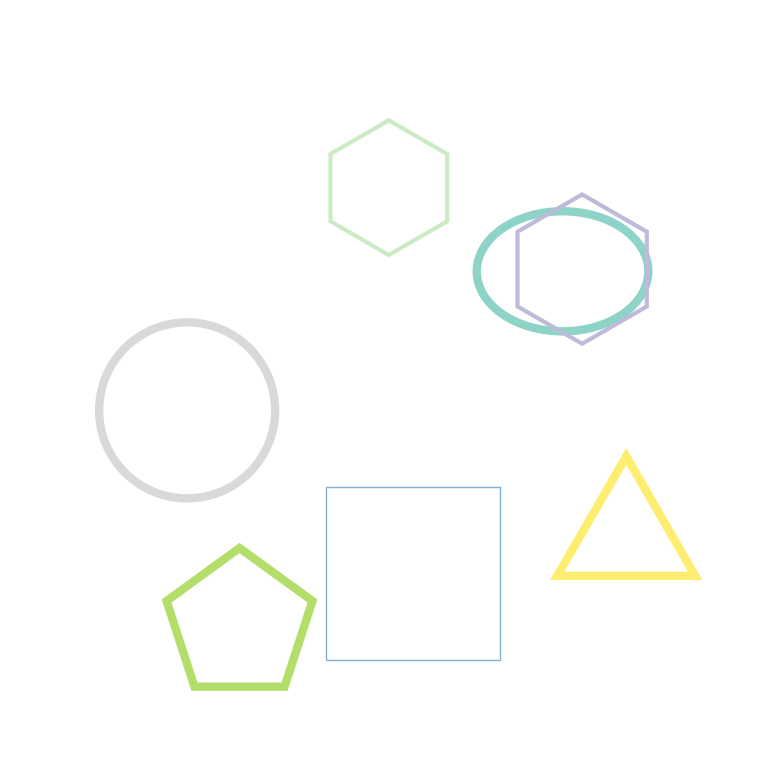[{"shape": "oval", "thickness": 3, "radius": 0.56, "center": [0.731, 0.648]}, {"shape": "hexagon", "thickness": 1.5, "radius": 0.48, "center": [0.756, 0.651]}, {"shape": "square", "thickness": 0.5, "radius": 0.56, "center": [0.536, 0.255]}, {"shape": "pentagon", "thickness": 3, "radius": 0.5, "center": [0.311, 0.189]}, {"shape": "circle", "thickness": 3, "radius": 0.57, "center": [0.243, 0.467]}, {"shape": "hexagon", "thickness": 1.5, "radius": 0.44, "center": [0.505, 0.756]}, {"shape": "triangle", "thickness": 3, "radius": 0.52, "center": [0.813, 0.304]}]